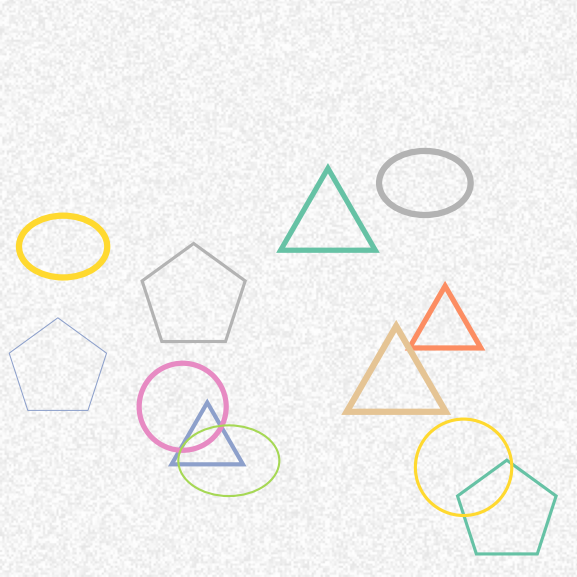[{"shape": "pentagon", "thickness": 1.5, "radius": 0.45, "center": [0.878, 0.113]}, {"shape": "triangle", "thickness": 2.5, "radius": 0.47, "center": [0.568, 0.613]}, {"shape": "triangle", "thickness": 2.5, "radius": 0.36, "center": [0.771, 0.432]}, {"shape": "triangle", "thickness": 2, "radius": 0.36, "center": [0.359, 0.231]}, {"shape": "pentagon", "thickness": 0.5, "radius": 0.44, "center": [0.1, 0.36]}, {"shape": "circle", "thickness": 2.5, "radius": 0.38, "center": [0.316, 0.295]}, {"shape": "oval", "thickness": 1, "radius": 0.44, "center": [0.396, 0.201]}, {"shape": "circle", "thickness": 1.5, "radius": 0.42, "center": [0.803, 0.19]}, {"shape": "oval", "thickness": 3, "radius": 0.38, "center": [0.109, 0.572]}, {"shape": "triangle", "thickness": 3, "radius": 0.49, "center": [0.686, 0.336]}, {"shape": "pentagon", "thickness": 1.5, "radius": 0.47, "center": [0.335, 0.484]}, {"shape": "oval", "thickness": 3, "radius": 0.4, "center": [0.736, 0.682]}]